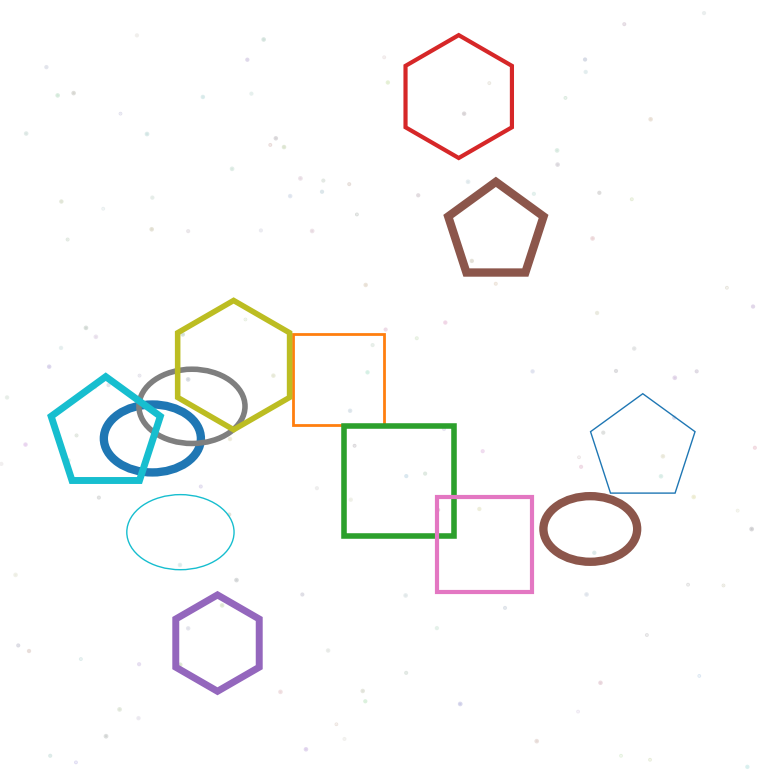[{"shape": "pentagon", "thickness": 0.5, "radius": 0.36, "center": [0.835, 0.417]}, {"shape": "oval", "thickness": 3, "radius": 0.32, "center": [0.198, 0.431]}, {"shape": "square", "thickness": 1, "radius": 0.3, "center": [0.439, 0.507]}, {"shape": "square", "thickness": 2, "radius": 0.36, "center": [0.519, 0.376]}, {"shape": "hexagon", "thickness": 1.5, "radius": 0.4, "center": [0.596, 0.875]}, {"shape": "hexagon", "thickness": 2.5, "radius": 0.31, "center": [0.282, 0.165]}, {"shape": "oval", "thickness": 3, "radius": 0.3, "center": [0.767, 0.313]}, {"shape": "pentagon", "thickness": 3, "radius": 0.33, "center": [0.644, 0.699]}, {"shape": "square", "thickness": 1.5, "radius": 0.31, "center": [0.629, 0.293]}, {"shape": "oval", "thickness": 2, "radius": 0.34, "center": [0.249, 0.472]}, {"shape": "hexagon", "thickness": 2, "radius": 0.42, "center": [0.303, 0.526]}, {"shape": "oval", "thickness": 0.5, "radius": 0.35, "center": [0.234, 0.309]}, {"shape": "pentagon", "thickness": 2.5, "radius": 0.37, "center": [0.137, 0.436]}]